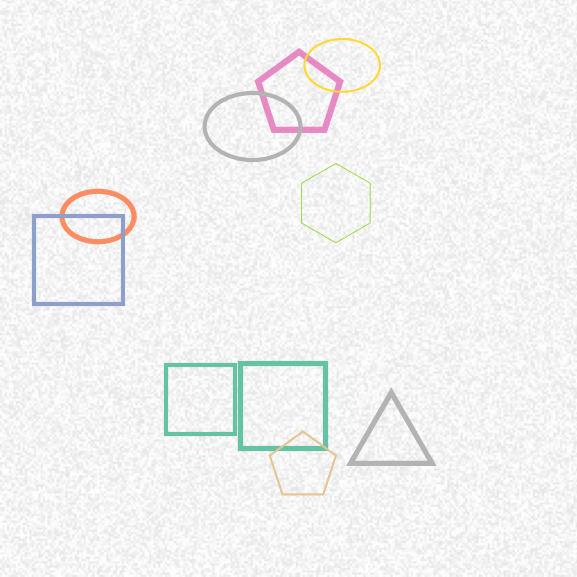[{"shape": "square", "thickness": 2, "radius": 0.3, "center": [0.348, 0.307]}, {"shape": "square", "thickness": 2.5, "radius": 0.37, "center": [0.489, 0.296]}, {"shape": "oval", "thickness": 2.5, "radius": 0.31, "center": [0.17, 0.624]}, {"shape": "square", "thickness": 2, "radius": 0.38, "center": [0.136, 0.549]}, {"shape": "pentagon", "thickness": 3, "radius": 0.37, "center": [0.518, 0.835]}, {"shape": "hexagon", "thickness": 0.5, "radius": 0.34, "center": [0.582, 0.647]}, {"shape": "oval", "thickness": 1, "radius": 0.33, "center": [0.593, 0.886]}, {"shape": "pentagon", "thickness": 1, "radius": 0.3, "center": [0.524, 0.192]}, {"shape": "oval", "thickness": 2, "radius": 0.41, "center": [0.437, 0.78]}, {"shape": "triangle", "thickness": 2.5, "radius": 0.41, "center": [0.678, 0.238]}]